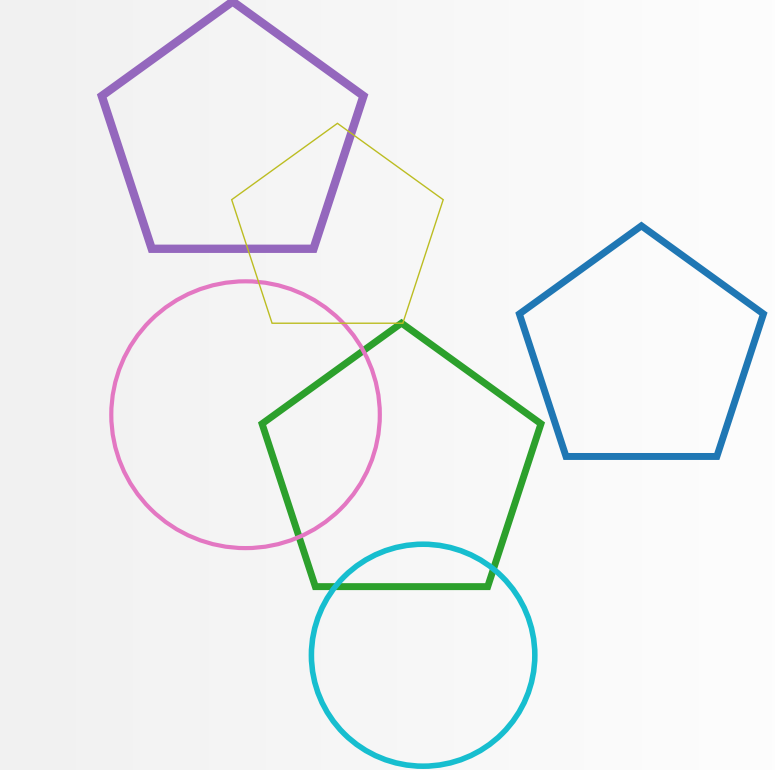[{"shape": "pentagon", "thickness": 2.5, "radius": 0.83, "center": [0.828, 0.541]}, {"shape": "pentagon", "thickness": 2.5, "radius": 0.95, "center": [0.518, 0.391]}, {"shape": "pentagon", "thickness": 3, "radius": 0.89, "center": [0.3, 0.821]}, {"shape": "circle", "thickness": 1.5, "radius": 0.87, "center": [0.317, 0.461]}, {"shape": "pentagon", "thickness": 0.5, "radius": 0.72, "center": [0.435, 0.696]}, {"shape": "circle", "thickness": 2, "radius": 0.72, "center": [0.546, 0.149]}]